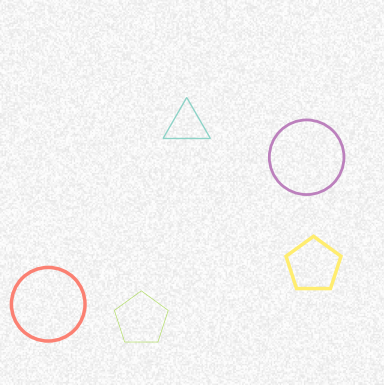[{"shape": "triangle", "thickness": 1, "radius": 0.35, "center": [0.485, 0.676]}, {"shape": "circle", "thickness": 2.5, "radius": 0.48, "center": [0.125, 0.21]}, {"shape": "pentagon", "thickness": 0.5, "radius": 0.37, "center": [0.367, 0.171]}, {"shape": "circle", "thickness": 2, "radius": 0.48, "center": [0.796, 0.592]}, {"shape": "pentagon", "thickness": 2.5, "radius": 0.38, "center": [0.814, 0.311]}]